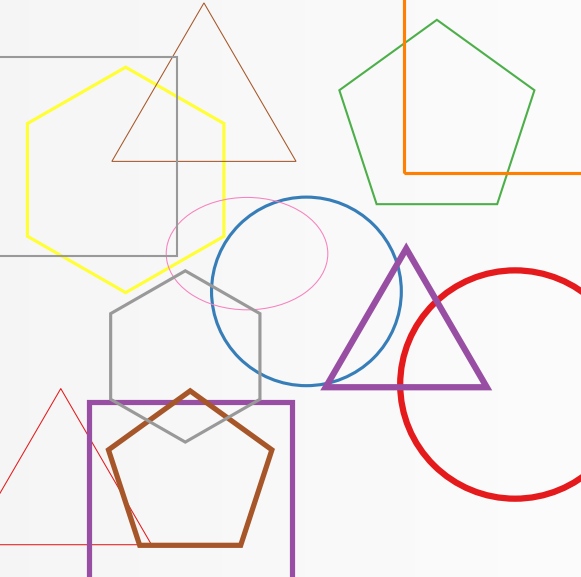[{"shape": "triangle", "thickness": 0.5, "radius": 0.9, "center": [0.105, 0.146]}, {"shape": "circle", "thickness": 3, "radius": 0.99, "center": [0.886, 0.333]}, {"shape": "circle", "thickness": 1.5, "radius": 0.82, "center": [0.527, 0.495]}, {"shape": "pentagon", "thickness": 1, "radius": 0.88, "center": [0.752, 0.788]}, {"shape": "triangle", "thickness": 3, "radius": 0.8, "center": [0.699, 0.409]}, {"shape": "square", "thickness": 2.5, "radius": 0.87, "center": [0.328, 0.128]}, {"shape": "square", "thickness": 1.5, "radius": 0.85, "center": [0.866, 0.87]}, {"shape": "hexagon", "thickness": 1.5, "radius": 0.98, "center": [0.216, 0.688]}, {"shape": "pentagon", "thickness": 2.5, "radius": 0.74, "center": [0.327, 0.174]}, {"shape": "triangle", "thickness": 0.5, "radius": 0.91, "center": [0.351, 0.811]}, {"shape": "oval", "thickness": 0.5, "radius": 0.7, "center": [0.425, 0.56]}, {"shape": "hexagon", "thickness": 1.5, "radius": 0.74, "center": [0.319, 0.382]}, {"shape": "square", "thickness": 1, "radius": 0.86, "center": [0.131, 0.728]}]